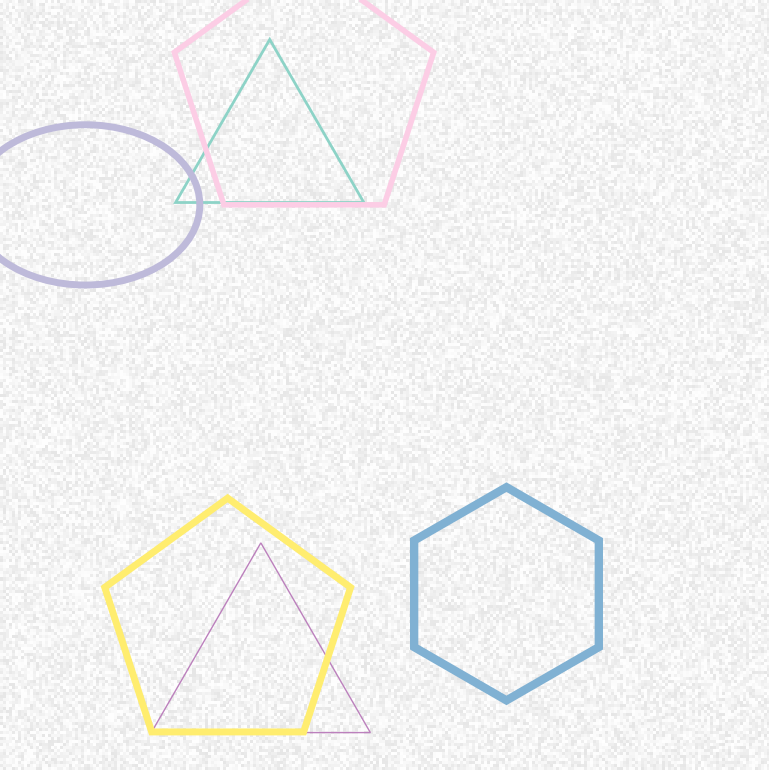[{"shape": "triangle", "thickness": 1, "radius": 0.71, "center": [0.35, 0.808]}, {"shape": "oval", "thickness": 2.5, "radius": 0.74, "center": [0.111, 0.734]}, {"shape": "hexagon", "thickness": 3, "radius": 0.69, "center": [0.658, 0.229]}, {"shape": "pentagon", "thickness": 2, "radius": 0.89, "center": [0.395, 0.877]}, {"shape": "triangle", "thickness": 0.5, "radius": 0.82, "center": [0.339, 0.131]}, {"shape": "pentagon", "thickness": 2.5, "radius": 0.84, "center": [0.296, 0.185]}]